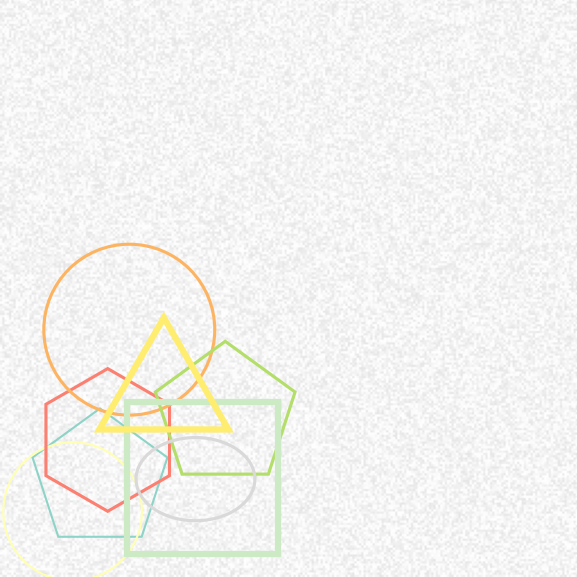[{"shape": "pentagon", "thickness": 1, "radius": 0.61, "center": [0.173, 0.169]}, {"shape": "circle", "thickness": 1, "radius": 0.6, "center": [0.126, 0.113]}, {"shape": "hexagon", "thickness": 1.5, "radius": 0.62, "center": [0.187, 0.237]}, {"shape": "circle", "thickness": 1.5, "radius": 0.74, "center": [0.224, 0.428]}, {"shape": "pentagon", "thickness": 1.5, "radius": 0.64, "center": [0.39, 0.281]}, {"shape": "oval", "thickness": 1.5, "radius": 0.51, "center": [0.338, 0.169]}, {"shape": "square", "thickness": 3, "radius": 0.65, "center": [0.351, 0.171]}, {"shape": "triangle", "thickness": 3, "radius": 0.65, "center": [0.284, 0.32]}]